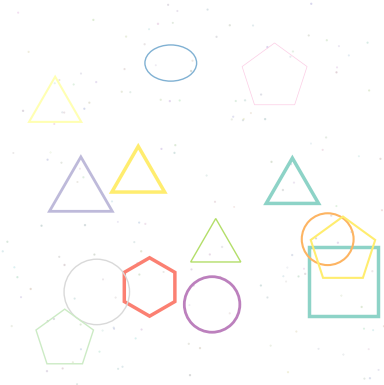[{"shape": "triangle", "thickness": 2.5, "radius": 0.39, "center": [0.759, 0.511]}, {"shape": "square", "thickness": 2.5, "radius": 0.45, "center": [0.893, 0.268]}, {"shape": "triangle", "thickness": 1.5, "radius": 0.39, "center": [0.143, 0.723]}, {"shape": "triangle", "thickness": 2, "radius": 0.47, "center": [0.21, 0.498]}, {"shape": "hexagon", "thickness": 2.5, "radius": 0.38, "center": [0.389, 0.255]}, {"shape": "oval", "thickness": 1, "radius": 0.34, "center": [0.444, 0.836]}, {"shape": "circle", "thickness": 1.5, "radius": 0.34, "center": [0.851, 0.379]}, {"shape": "triangle", "thickness": 1, "radius": 0.38, "center": [0.56, 0.357]}, {"shape": "pentagon", "thickness": 0.5, "radius": 0.44, "center": [0.713, 0.8]}, {"shape": "circle", "thickness": 1, "radius": 0.43, "center": [0.251, 0.242]}, {"shape": "circle", "thickness": 2, "radius": 0.36, "center": [0.551, 0.209]}, {"shape": "pentagon", "thickness": 1, "radius": 0.39, "center": [0.168, 0.119]}, {"shape": "pentagon", "thickness": 1.5, "radius": 0.44, "center": [0.891, 0.35]}, {"shape": "triangle", "thickness": 2.5, "radius": 0.4, "center": [0.359, 0.541]}]